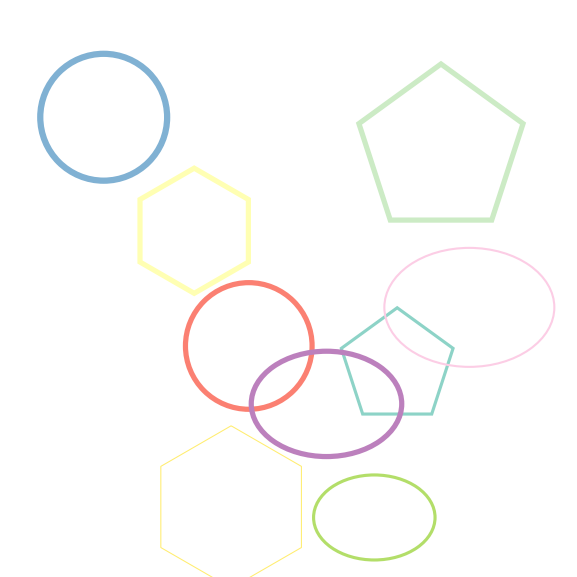[{"shape": "pentagon", "thickness": 1.5, "radius": 0.51, "center": [0.688, 0.364]}, {"shape": "hexagon", "thickness": 2.5, "radius": 0.54, "center": [0.336, 0.6]}, {"shape": "circle", "thickness": 2.5, "radius": 0.55, "center": [0.431, 0.4]}, {"shape": "circle", "thickness": 3, "radius": 0.55, "center": [0.18, 0.796]}, {"shape": "oval", "thickness": 1.5, "radius": 0.53, "center": [0.648, 0.103]}, {"shape": "oval", "thickness": 1, "radius": 0.74, "center": [0.813, 0.467]}, {"shape": "oval", "thickness": 2.5, "radius": 0.65, "center": [0.565, 0.3]}, {"shape": "pentagon", "thickness": 2.5, "radius": 0.75, "center": [0.764, 0.739]}, {"shape": "hexagon", "thickness": 0.5, "radius": 0.7, "center": [0.4, 0.121]}]